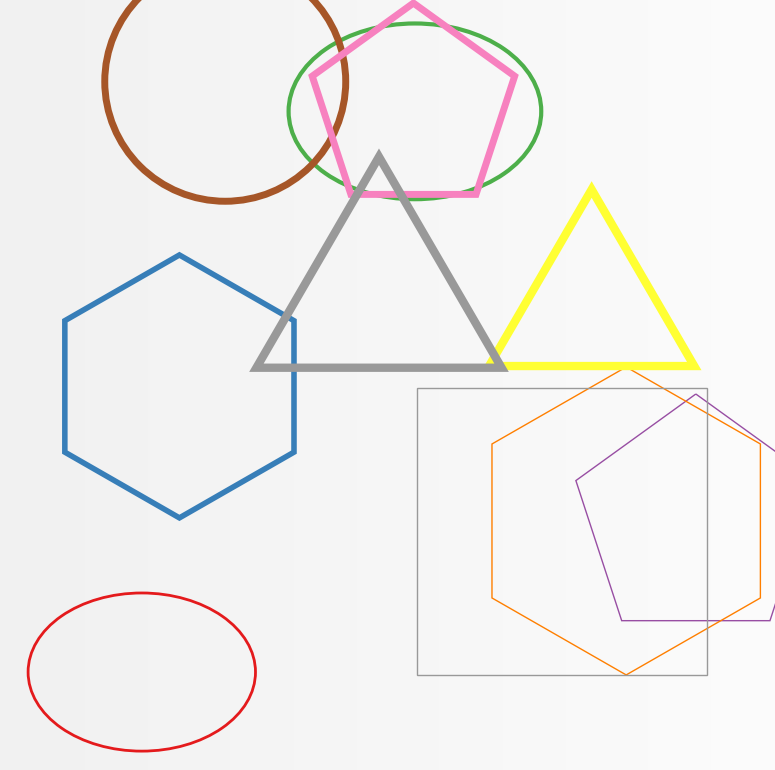[{"shape": "oval", "thickness": 1, "radius": 0.73, "center": [0.183, 0.127]}, {"shape": "hexagon", "thickness": 2, "radius": 0.85, "center": [0.231, 0.498]}, {"shape": "oval", "thickness": 1.5, "radius": 0.82, "center": [0.535, 0.855]}, {"shape": "pentagon", "thickness": 0.5, "radius": 0.81, "center": [0.898, 0.326]}, {"shape": "hexagon", "thickness": 0.5, "radius": 1.0, "center": [0.808, 0.323]}, {"shape": "triangle", "thickness": 3, "radius": 0.76, "center": [0.763, 0.601]}, {"shape": "circle", "thickness": 2.5, "radius": 0.78, "center": [0.291, 0.894]}, {"shape": "pentagon", "thickness": 2.5, "radius": 0.69, "center": [0.533, 0.859]}, {"shape": "square", "thickness": 0.5, "radius": 0.93, "center": [0.725, 0.31]}, {"shape": "triangle", "thickness": 3, "radius": 0.91, "center": [0.489, 0.614]}]